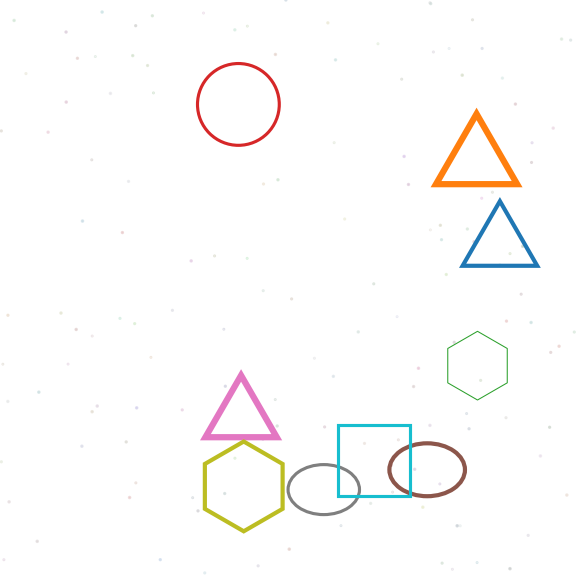[{"shape": "triangle", "thickness": 2, "radius": 0.37, "center": [0.866, 0.576]}, {"shape": "triangle", "thickness": 3, "radius": 0.41, "center": [0.825, 0.721]}, {"shape": "hexagon", "thickness": 0.5, "radius": 0.3, "center": [0.827, 0.366]}, {"shape": "circle", "thickness": 1.5, "radius": 0.35, "center": [0.413, 0.818]}, {"shape": "oval", "thickness": 2, "radius": 0.33, "center": [0.74, 0.186]}, {"shape": "triangle", "thickness": 3, "radius": 0.36, "center": [0.417, 0.278]}, {"shape": "oval", "thickness": 1.5, "radius": 0.31, "center": [0.561, 0.151]}, {"shape": "hexagon", "thickness": 2, "radius": 0.39, "center": [0.422, 0.157]}, {"shape": "square", "thickness": 1.5, "radius": 0.31, "center": [0.647, 0.202]}]